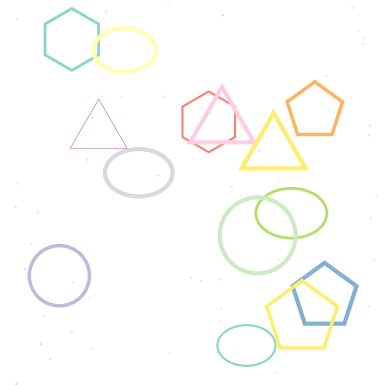[{"shape": "hexagon", "thickness": 2, "radius": 0.4, "center": [0.186, 0.898]}, {"shape": "oval", "thickness": 1.5, "radius": 0.38, "center": [0.64, 0.103]}, {"shape": "oval", "thickness": 3, "radius": 0.4, "center": [0.324, 0.87]}, {"shape": "circle", "thickness": 2.5, "radius": 0.39, "center": [0.154, 0.284]}, {"shape": "hexagon", "thickness": 1.5, "radius": 0.39, "center": [0.542, 0.684]}, {"shape": "pentagon", "thickness": 3, "radius": 0.44, "center": [0.843, 0.23]}, {"shape": "pentagon", "thickness": 2.5, "radius": 0.38, "center": [0.818, 0.712]}, {"shape": "oval", "thickness": 2, "radius": 0.46, "center": [0.757, 0.446]}, {"shape": "triangle", "thickness": 3, "radius": 0.48, "center": [0.577, 0.678]}, {"shape": "oval", "thickness": 3, "radius": 0.44, "center": [0.361, 0.551]}, {"shape": "triangle", "thickness": 0.5, "radius": 0.43, "center": [0.256, 0.657]}, {"shape": "circle", "thickness": 3, "radius": 0.49, "center": [0.669, 0.389]}, {"shape": "pentagon", "thickness": 2.5, "radius": 0.48, "center": [0.785, 0.175]}, {"shape": "triangle", "thickness": 3, "radius": 0.48, "center": [0.711, 0.611]}]